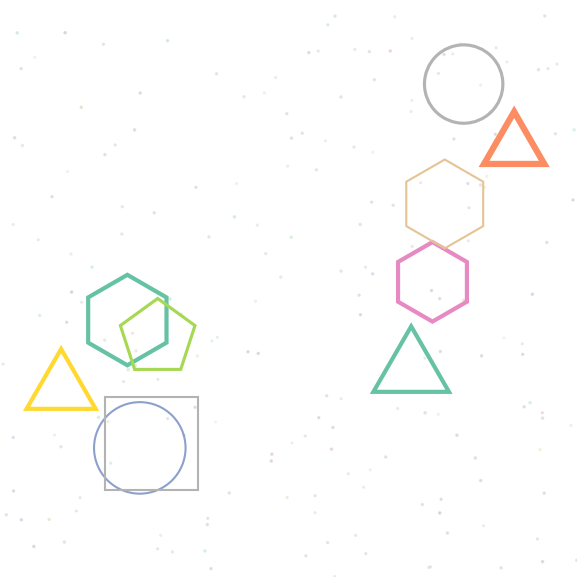[{"shape": "hexagon", "thickness": 2, "radius": 0.39, "center": [0.221, 0.445]}, {"shape": "triangle", "thickness": 2, "radius": 0.38, "center": [0.712, 0.358]}, {"shape": "triangle", "thickness": 3, "radius": 0.3, "center": [0.89, 0.745]}, {"shape": "circle", "thickness": 1, "radius": 0.4, "center": [0.242, 0.224]}, {"shape": "hexagon", "thickness": 2, "radius": 0.34, "center": [0.749, 0.511]}, {"shape": "pentagon", "thickness": 1.5, "radius": 0.34, "center": [0.273, 0.414]}, {"shape": "triangle", "thickness": 2, "radius": 0.35, "center": [0.106, 0.326]}, {"shape": "hexagon", "thickness": 1, "radius": 0.38, "center": [0.77, 0.646]}, {"shape": "circle", "thickness": 1.5, "radius": 0.34, "center": [0.803, 0.854]}, {"shape": "square", "thickness": 1, "radius": 0.4, "center": [0.262, 0.232]}]